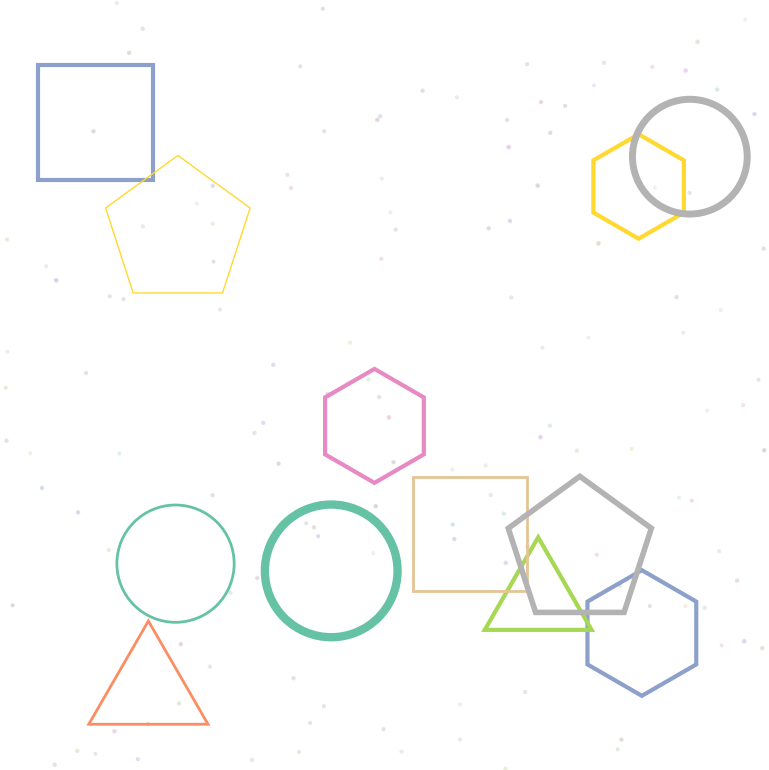[{"shape": "circle", "thickness": 3, "radius": 0.43, "center": [0.43, 0.259]}, {"shape": "circle", "thickness": 1, "radius": 0.38, "center": [0.228, 0.268]}, {"shape": "triangle", "thickness": 1, "radius": 0.45, "center": [0.193, 0.104]}, {"shape": "hexagon", "thickness": 1.5, "radius": 0.41, "center": [0.834, 0.178]}, {"shape": "square", "thickness": 1.5, "radius": 0.37, "center": [0.124, 0.841]}, {"shape": "hexagon", "thickness": 1.5, "radius": 0.37, "center": [0.486, 0.447]}, {"shape": "triangle", "thickness": 1.5, "radius": 0.4, "center": [0.699, 0.222]}, {"shape": "hexagon", "thickness": 1.5, "radius": 0.34, "center": [0.829, 0.758]}, {"shape": "pentagon", "thickness": 0.5, "radius": 0.49, "center": [0.231, 0.699]}, {"shape": "square", "thickness": 1, "radius": 0.37, "center": [0.61, 0.306]}, {"shape": "circle", "thickness": 2.5, "radius": 0.37, "center": [0.896, 0.797]}, {"shape": "pentagon", "thickness": 2, "radius": 0.49, "center": [0.753, 0.284]}]